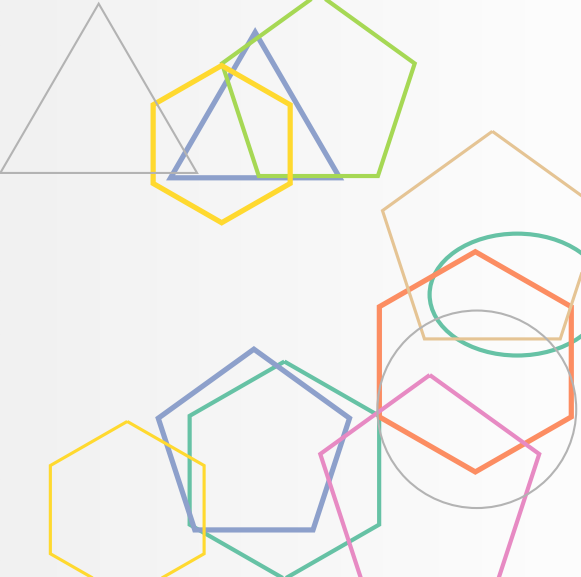[{"shape": "oval", "thickness": 2, "radius": 0.75, "center": [0.89, 0.489]}, {"shape": "hexagon", "thickness": 2, "radius": 0.94, "center": [0.489, 0.185]}, {"shape": "hexagon", "thickness": 2.5, "radius": 0.95, "center": [0.818, 0.373]}, {"shape": "pentagon", "thickness": 2.5, "radius": 0.87, "center": [0.437, 0.221]}, {"shape": "triangle", "thickness": 2.5, "radius": 0.84, "center": [0.439, 0.775]}, {"shape": "pentagon", "thickness": 2, "radius": 0.99, "center": [0.739, 0.152]}, {"shape": "pentagon", "thickness": 2, "radius": 0.87, "center": [0.548, 0.835]}, {"shape": "hexagon", "thickness": 1.5, "radius": 0.76, "center": [0.219, 0.117]}, {"shape": "hexagon", "thickness": 2.5, "radius": 0.68, "center": [0.381, 0.75]}, {"shape": "pentagon", "thickness": 1.5, "radius": 0.99, "center": [0.847, 0.573]}, {"shape": "triangle", "thickness": 1, "radius": 0.98, "center": [0.17, 0.797]}, {"shape": "circle", "thickness": 1, "radius": 0.85, "center": [0.82, 0.29]}]